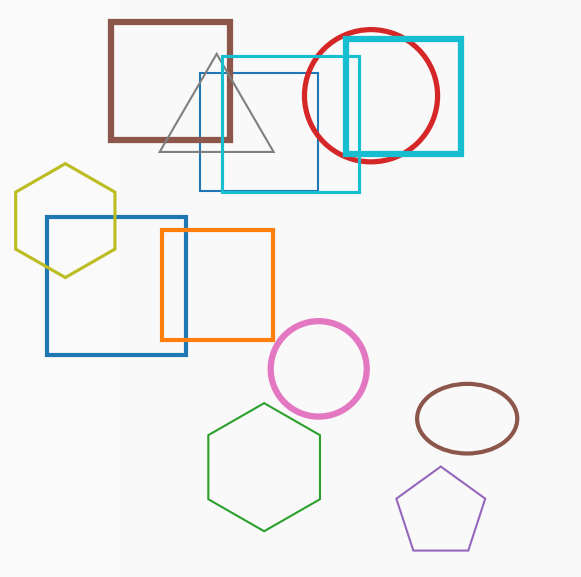[{"shape": "square", "thickness": 2, "radius": 0.6, "center": [0.2, 0.504]}, {"shape": "square", "thickness": 1, "radius": 0.51, "center": [0.445, 0.77]}, {"shape": "square", "thickness": 2, "radius": 0.47, "center": [0.374, 0.505]}, {"shape": "hexagon", "thickness": 1, "radius": 0.55, "center": [0.454, 0.19]}, {"shape": "circle", "thickness": 2.5, "radius": 0.57, "center": [0.638, 0.833]}, {"shape": "pentagon", "thickness": 1, "radius": 0.4, "center": [0.758, 0.111]}, {"shape": "oval", "thickness": 2, "radius": 0.43, "center": [0.804, 0.274]}, {"shape": "square", "thickness": 3, "radius": 0.51, "center": [0.294, 0.859]}, {"shape": "circle", "thickness": 3, "radius": 0.41, "center": [0.548, 0.36]}, {"shape": "triangle", "thickness": 1, "radius": 0.57, "center": [0.373, 0.793]}, {"shape": "hexagon", "thickness": 1.5, "radius": 0.49, "center": [0.112, 0.617]}, {"shape": "square", "thickness": 3, "radius": 0.5, "center": [0.694, 0.831]}, {"shape": "square", "thickness": 1.5, "radius": 0.59, "center": [0.5, 0.784]}]